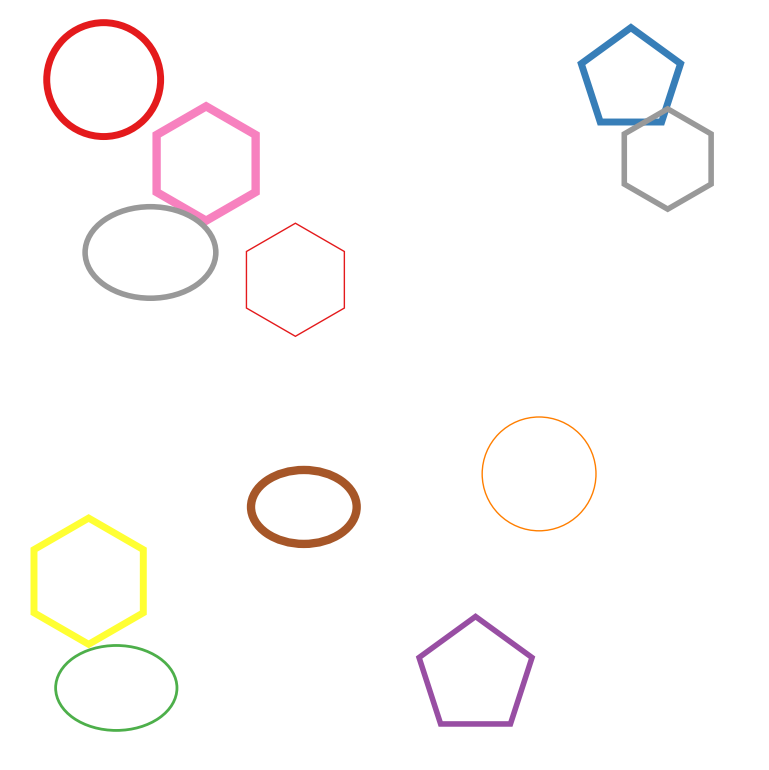[{"shape": "hexagon", "thickness": 0.5, "radius": 0.37, "center": [0.384, 0.637]}, {"shape": "circle", "thickness": 2.5, "radius": 0.37, "center": [0.135, 0.897]}, {"shape": "pentagon", "thickness": 2.5, "radius": 0.34, "center": [0.819, 0.896]}, {"shape": "oval", "thickness": 1, "radius": 0.39, "center": [0.151, 0.107]}, {"shape": "pentagon", "thickness": 2, "radius": 0.39, "center": [0.618, 0.122]}, {"shape": "circle", "thickness": 0.5, "radius": 0.37, "center": [0.7, 0.385]}, {"shape": "hexagon", "thickness": 2.5, "radius": 0.41, "center": [0.115, 0.245]}, {"shape": "oval", "thickness": 3, "radius": 0.34, "center": [0.395, 0.342]}, {"shape": "hexagon", "thickness": 3, "radius": 0.37, "center": [0.268, 0.788]}, {"shape": "oval", "thickness": 2, "radius": 0.42, "center": [0.195, 0.672]}, {"shape": "hexagon", "thickness": 2, "radius": 0.33, "center": [0.867, 0.793]}]